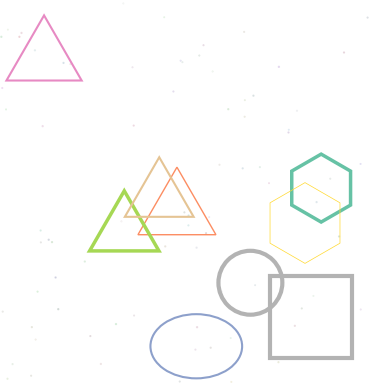[{"shape": "hexagon", "thickness": 2.5, "radius": 0.44, "center": [0.834, 0.511]}, {"shape": "triangle", "thickness": 1, "radius": 0.58, "center": [0.46, 0.449]}, {"shape": "oval", "thickness": 1.5, "radius": 0.6, "center": [0.51, 0.101]}, {"shape": "triangle", "thickness": 1.5, "radius": 0.56, "center": [0.114, 0.847]}, {"shape": "triangle", "thickness": 2.5, "radius": 0.52, "center": [0.323, 0.4]}, {"shape": "hexagon", "thickness": 0.5, "radius": 0.52, "center": [0.792, 0.421]}, {"shape": "triangle", "thickness": 1.5, "radius": 0.52, "center": [0.414, 0.488]}, {"shape": "circle", "thickness": 3, "radius": 0.42, "center": [0.65, 0.266]}, {"shape": "square", "thickness": 3, "radius": 0.53, "center": [0.808, 0.177]}]